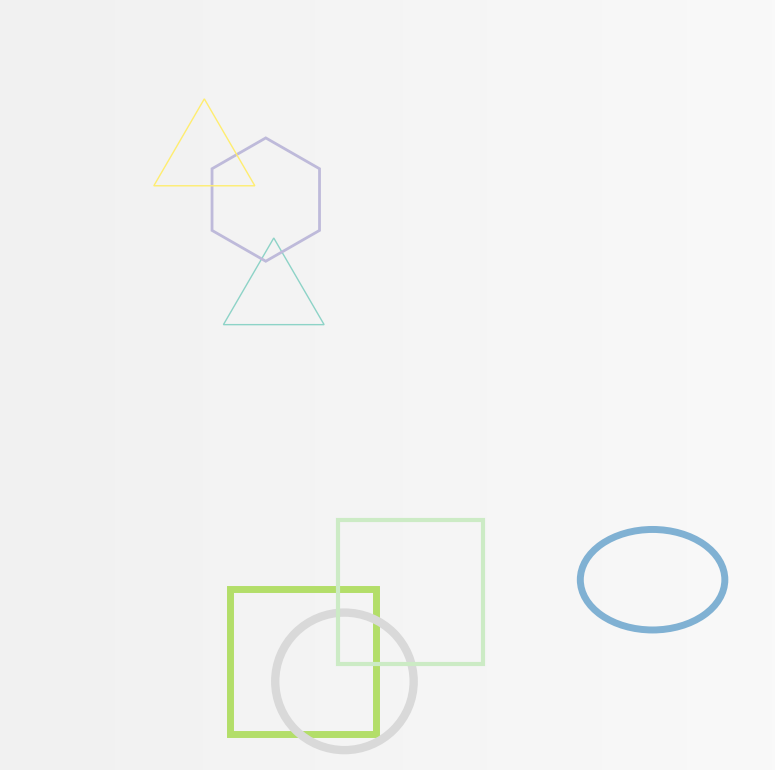[{"shape": "triangle", "thickness": 0.5, "radius": 0.38, "center": [0.353, 0.616]}, {"shape": "hexagon", "thickness": 1, "radius": 0.4, "center": [0.343, 0.741]}, {"shape": "oval", "thickness": 2.5, "radius": 0.47, "center": [0.842, 0.247]}, {"shape": "square", "thickness": 2.5, "radius": 0.47, "center": [0.391, 0.141]}, {"shape": "circle", "thickness": 3, "radius": 0.45, "center": [0.444, 0.115]}, {"shape": "square", "thickness": 1.5, "radius": 0.47, "center": [0.53, 0.231]}, {"shape": "triangle", "thickness": 0.5, "radius": 0.38, "center": [0.264, 0.796]}]